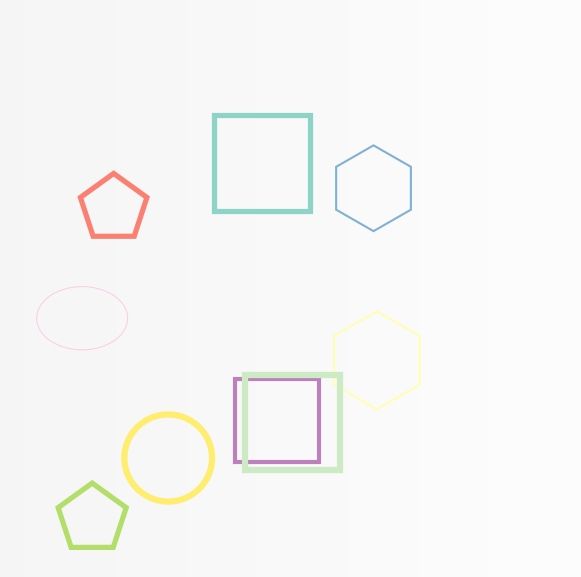[{"shape": "square", "thickness": 2.5, "radius": 0.42, "center": [0.451, 0.717]}, {"shape": "hexagon", "thickness": 1, "radius": 0.42, "center": [0.648, 0.375]}, {"shape": "pentagon", "thickness": 2.5, "radius": 0.3, "center": [0.196, 0.639]}, {"shape": "hexagon", "thickness": 1, "radius": 0.37, "center": [0.643, 0.673]}, {"shape": "pentagon", "thickness": 2.5, "radius": 0.31, "center": [0.159, 0.101]}, {"shape": "oval", "thickness": 0.5, "radius": 0.39, "center": [0.141, 0.448]}, {"shape": "square", "thickness": 2, "radius": 0.36, "center": [0.476, 0.271]}, {"shape": "square", "thickness": 3, "radius": 0.41, "center": [0.504, 0.267]}, {"shape": "circle", "thickness": 3, "radius": 0.38, "center": [0.289, 0.206]}]